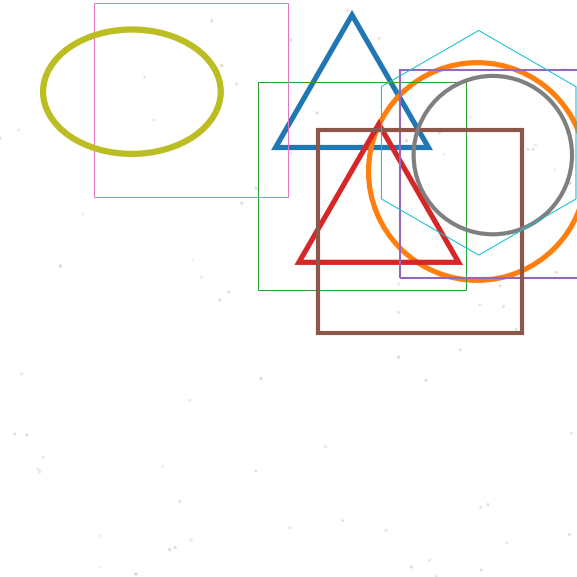[{"shape": "triangle", "thickness": 2.5, "radius": 0.76, "center": [0.61, 0.82]}, {"shape": "circle", "thickness": 2.5, "radius": 0.94, "center": [0.827, 0.702]}, {"shape": "square", "thickness": 0.5, "radius": 0.9, "center": [0.627, 0.677]}, {"shape": "triangle", "thickness": 2.5, "radius": 0.8, "center": [0.656, 0.625]}, {"shape": "square", "thickness": 1, "radius": 0.9, "center": [0.873, 0.698]}, {"shape": "square", "thickness": 2, "radius": 0.88, "center": [0.727, 0.598]}, {"shape": "square", "thickness": 0.5, "radius": 0.84, "center": [0.331, 0.826]}, {"shape": "circle", "thickness": 2, "radius": 0.69, "center": [0.853, 0.731]}, {"shape": "oval", "thickness": 3, "radius": 0.77, "center": [0.228, 0.84]}, {"shape": "hexagon", "thickness": 0.5, "radius": 0.97, "center": [0.829, 0.752]}]